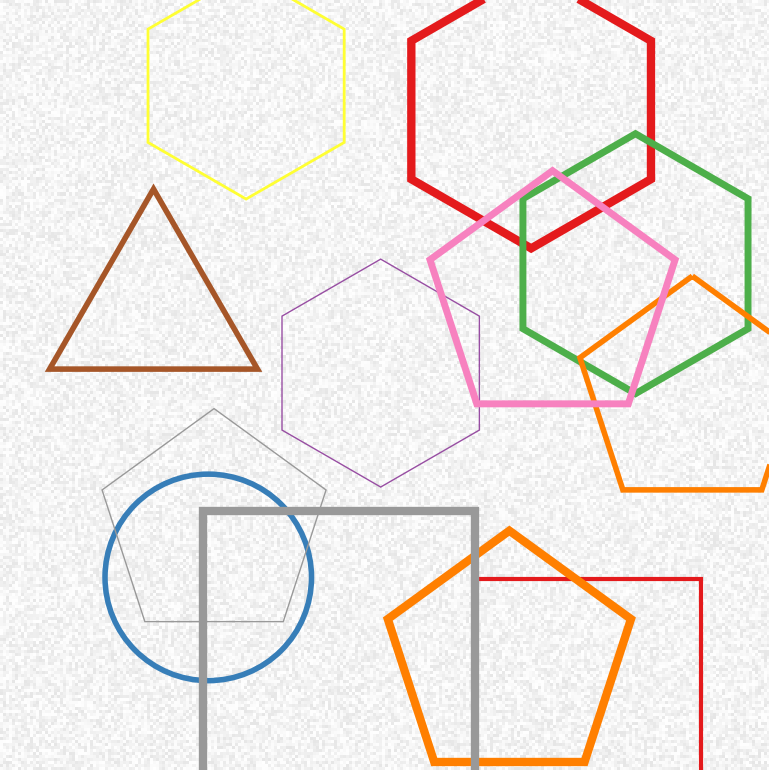[{"shape": "square", "thickness": 1.5, "radius": 0.74, "center": [0.763, 0.101]}, {"shape": "hexagon", "thickness": 3, "radius": 0.9, "center": [0.69, 0.857]}, {"shape": "circle", "thickness": 2, "radius": 0.67, "center": [0.27, 0.25]}, {"shape": "hexagon", "thickness": 2.5, "radius": 0.84, "center": [0.825, 0.658]}, {"shape": "hexagon", "thickness": 0.5, "radius": 0.74, "center": [0.494, 0.515]}, {"shape": "pentagon", "thickness": 3, "radius": 0.83, "center": [0.662, 0.145]}, {"shape": "pentagon", "thickness": 2, "radius": 0.77, "center": [0.899, 0.488]}, {"shape": "hexagon", "thickness": 1, "radius": 0.74, "center": [0.32, 0.889]}, {"shape": "triangle", "thickness": 2, "radius": 0.78, "center": [0.199, 0.599]}, {"shape": "pentagon", "thickness": 2.5, "radius": 0.84, "center": [0.718, 0.611]}, {"shape": "pentagon", "thickness": 0.5, "radius": 0.76, "center": [0.278, 0.316]}, {"shape": "square", "thickness": 3, "radius": 0.89, "center": [0.44, 0.159]}]